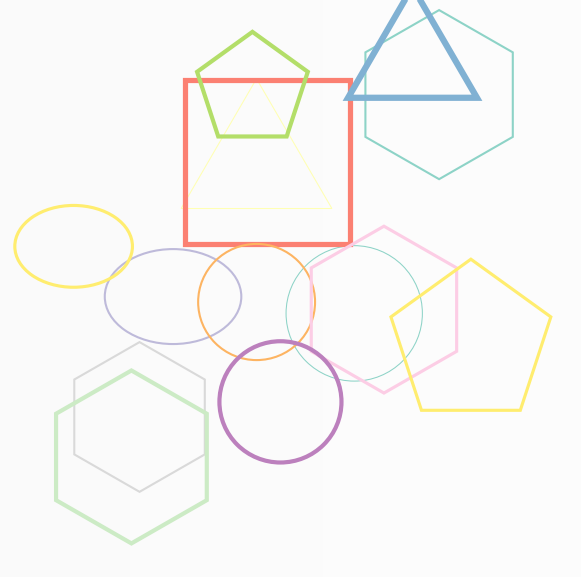[{"shape": "circle", "thickness": 0.5, "radius": 0.59, "center": [0.609, 0.456]}, {"shape": "hexagon", "thickness": 1, "radius": 0.73, "center": [0.755, 0.835]}, {"shape": "triangle", "thickness": 0.5, "radius": 0.75, "center": [0.441, 0.713]}, {"shape": "oval", "thickness": 1, "radius": 0.59, "center": [0.298, 0.486]}, {"shape": "square", "thickness": 2.5, "radius": 0.71, "center": [0.461, 0.718]}, {"shape": "triangle", "thickness": 3, "radius": 0.64, "center": [0.71, 0.894]}, {"shape": "circle", "thickness": 1, "radius": 0.5, "center": [0.441, 0.476]}, {"shape": "pentagon", "thickness": 2, "radius": 0.5, "center": [0.434, 0.844]}, {"shape": "hexagon", "thickness": 1.5, "radius": 0.72, "center": [0.661, 0.463]}, {"shape": "hexagon", "thickness": 1, "radius": 0.65, "center": [0.24, 0.277]}, {"shape": "circle", "thickness": 2, "radius": 0.52, "center": [0.482, 0.303]}, {"shape": "hexagon", "thickness": 2, "radius": 0.75, "center": [0.226, 0.208]}, {"shape": "oval", "thickness": 1.5, "radius": 0.51, "center": [0.127, 0.573]}, {"shape": "pentagon", "thickness": 1.5, "radius": 0.72, "center": [0.81, 0.406]}]